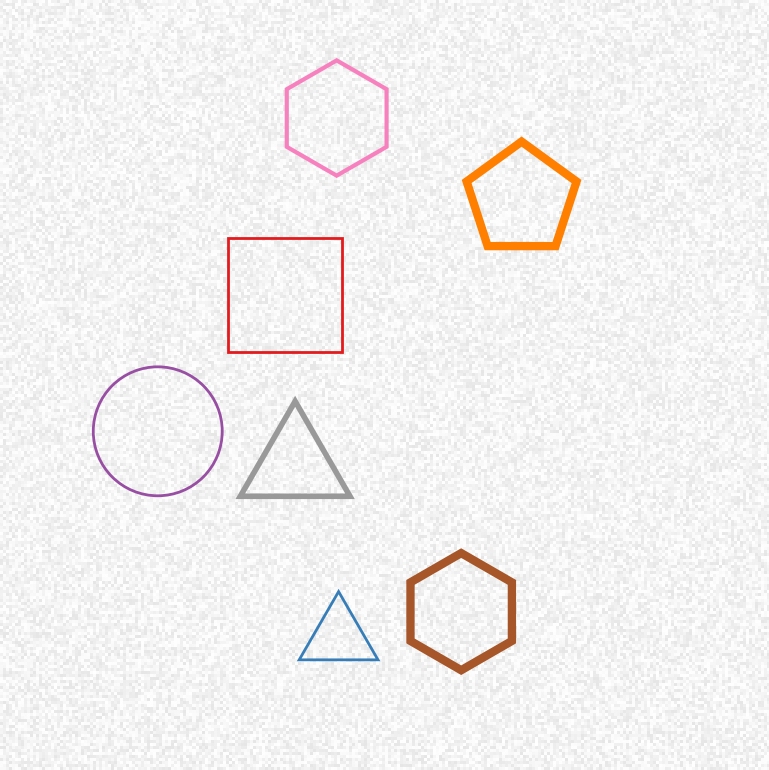[{"shape": "square", "thickness": 1, "radius": 0.37, "center": [0.37, 0.617]}, {"shape": "triangle", "thickness": 1, "radius": 0.3, "center": [0.44, 0.173]}, {"shape": "circle", "thickness": 1, "radius": 0.42, "center": [0.205, 0.44]}, {"shape": "pentagon", "thickness": 3, "radius": 0.38, "center": [0.677, 0.741]}, {"shape": "hexagon", "thickness": 3, "radius": 0.38, "center": [0.599, 0.206]}, {"shape": "hexagon", "thickness": 1.5, "radius": 0.37, "center": [0.437, 0.847]}, {"shape": "triangle", "thickness": 2, "radius": 0.41, "center": [0.383, 0.397]}]